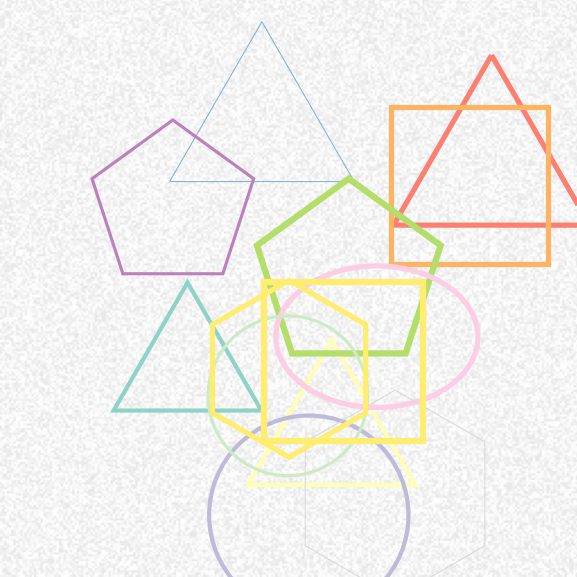[{"shape": "triangle", "thickness": 2, "radius": 0.74, "center": [0.325, 0.362]}, {"shape": "triangle", "thickness": 2, "radius": 0.84, "center": [0.574, 0.243]}, {"shape": "circle", "thickness": 2, "radius": 0.86, "center": [0.535, 0.107]}, {"shape": "triangle", "thickness": 2.5, "radius": 0.98, "center": [0.851, 0.707]}, {"shape": "triangle", "thickness": 0.5, "radius": 0.92, "center": [0.454, 0.777]}, {"shape": "square", "thickness": 2.5, "radius": 0.68, "center": [0.813, 0.678]}, {"shape": "pentagon", "thickness": 3, "radius": 0.84, "center": [0.604, 0.522]}, {"shape": "oval", "thickness": 2.5, "radius": 0.88, "center": [0.653, 0.416]}, {"shape": "hexagon", "thickness": 0.5, "radius": 0.9, "center": [0.684, 0.144]}, {"shape": "pentagon", "thickness": 1.5, "radius": 0.74, "center": [0.299, 0.644]}, {"shape": "circle", "thickness": 1.5, "radius": 0.69, "center": [0.499, 0.314]}, {"shape": "hexagon", "thickness": 2.5, "radius": 0.77, "center": [0.501, 0.361]}, {"shape": "square", "thickness": 3, "radius": 0.69, "center": [0.594, 0.374]}]